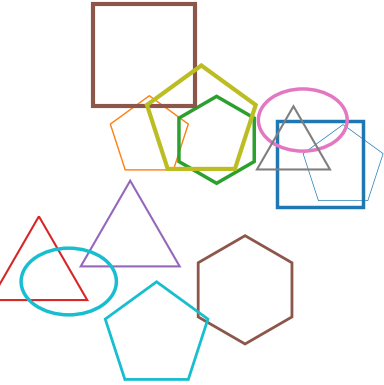[{"shape": "square", "thickness": 2.5, "radius": 0.56, "center": [0.831, 0.575]}, {"shape": "pentagon", "thickness": 0.5, "radius": 0.55, "center": [0.891, 0.567]}, {"shape": "pentagon", "thickness": 1, "radius": 0.53, "center": [0.388, 0.645]}, {"shape": "hexagon", "thickness": 2.5, "radius": 0.56, "center": [0.563, 0.637]}, {"shape": "triangle", "thickness": 1.5, "radius": 0.72, "center": [0.101, 0.293]}, {"shape": "triangle", "thickness": 1.5, "radius": 0.74, "center": [0.338, 0.382]}, {"shape": "hexagon", "thickness": 2, "radius": 0.7, "center": [0.637, 0.247]}, {"shape": "square", "thickness": 3, "radius": 0.67, "center": [0.374, 0.857]}, {"shape": "oval", "thickness": 2.5, "radius": 0.58, "center": [0.786, 0.688]}, {"shape": "triangle", "thickness": 1.5, "radius": 0.55, "center": [0.762, 0.615]}, {"shape": "pentagon", "thickness": 3, "radius": 0.74, "center": [0.523, 0.681]}, {"shape": "pentagon", "thickness": 2, "radius": 0.7, "center": [0.407, 0.128]}, {"shape": "oval", "thickness": 2.5, "radius": 0.62, "center": [0.179, 0.269]}]